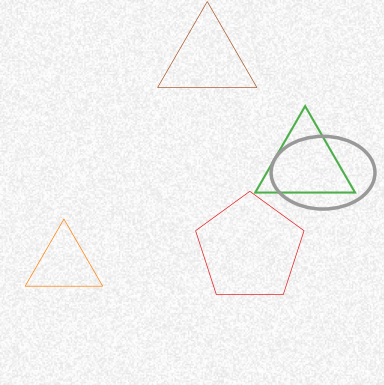[{"shape": "pentagon", "thickness": 0.5, "radius": 0.74, "center": [0.649, 0.355]}, {"shape": "triangle", "thickness": 1.5, "radius": 0.75, "center": [0.793, 0.575]}, {"shape": "triangle", "thickness": 0.5, "radius": 0.58, "center": [0.166, 0.315]}, {"shape": "triangle", "thickness": 0.5, "radius": 0.74, "center": [0.538, 0.847]}, {"shape": "oval", "thickness": 2.5, "radius": 0.67, "center": [0.839, 0.551]}]